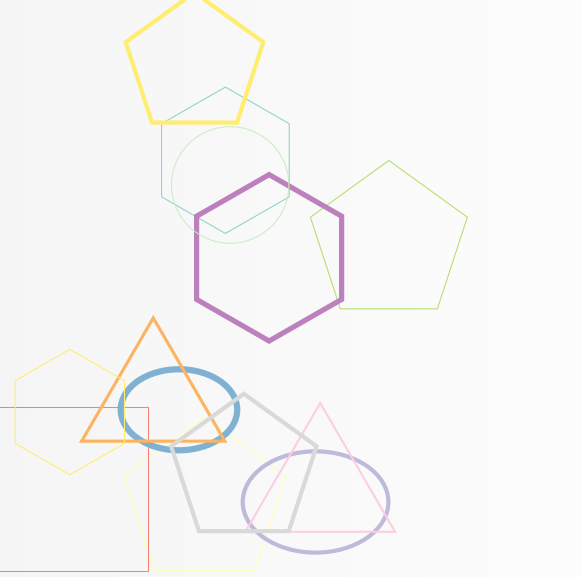[{"shape": "hexagon", "thickness": 0.5, "radius": 0.63, "center": [0.388, 0.722]}, {"shape": "pentagon", "thickness": 0.5, "radius": 0.73, "center": [0.352, 0.13]}, {"shape": "oval", "thickness": 2, "radius": 0.63, "center": [0.543, 0.13]}, {"shape": "square", "thickness": 0.5, "radius": 0.71, "center": [0.112, 0.152]}, {"shape": "oval", "thickness": 3, "radius": 0.5, "center": [0.308, 0.29]}, {"shape": "triangle", "thickness": 1.5, "radius": 0.71, "center": [0.264, 0.306]}, {"shape": "pentagon", "thickness": 0.5, "radius": 0.71, "center": [0.669, 0.579]}, {"shape": "triangle", "thickness": 1, "radius": 0.74, "center": [0.551, 0.153]}, {"shape": "pentagon", "thickness": 2, "radius": 0.66, "center": [0.42, 0.186]}, {"shape": "hexagon", "thickness": 2.5, "radius": 0.72, "center": [0.463, 0.553]}, {"shape": "circle", "thickness": 0.5, "radius": 0.5, "center": [0.396, 0.679]}, {"shape": "pentagon", "thickness": 2, "radius": 0.62, "center": [0.335, 0.888]}, {"shape": "hexagon", "thickness": 0.5, "radius": 0.54, "center": [0.12, 0.286]}]